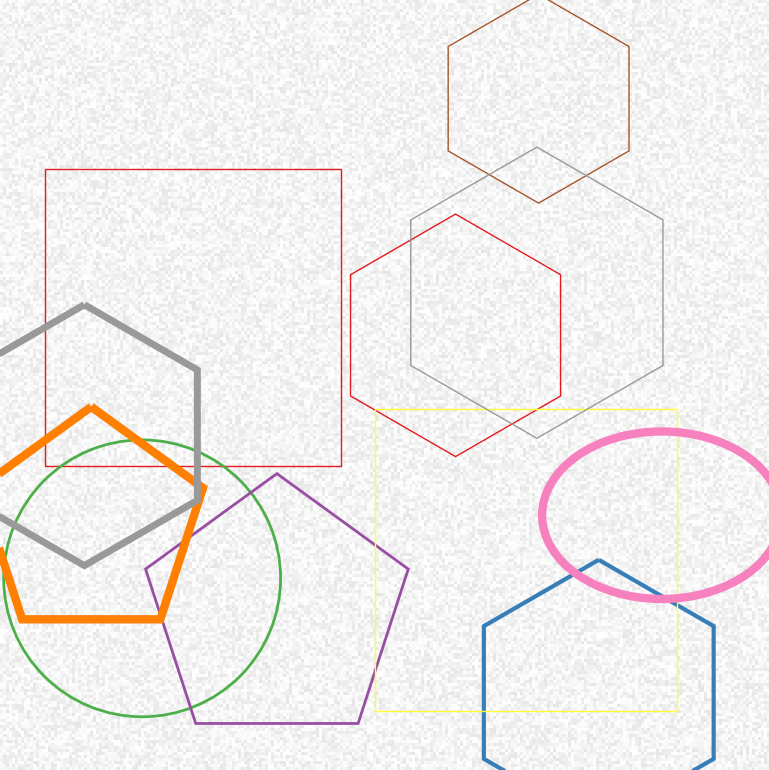[{"shape": "hexagon", "thickness": 0.5, "radius": 0.79, "center": [0.592, 0.564]}, {"shape": "square", "thickness": 0.5, "radius": 0.96, "center": [0.251, 0.588]}, {"shape": "hexagon", "thickness": 1.5, "radius": 0.86, "center": [0.778, 0.101]}, {"shape": "circle", "thickness": 1, "radius": 0.9, "center": [0.185, 0.249]}, {"shape": "pentagon", "thickness": 1, "radius": 0.9, "center": [0.36, 0.206]}, {"shape": "pentagon", "thickness": 3, "radius": 0.76, "center": [0.118, 0.319]}, {"shape": "square", "thickness": 0.5, "radius": 0.98, "center": [0.683, 0.273]}, {"shape": "hexagon", "thickness": 0.5, "radius": 0.68, "center": [0.699, 0.872]}, {"shape": "oval", "thickness": 3, "radius": 0.78, "center": [0.859, 0.331]}, {"shape": "hexagon", "thickness": 2.5, "radius": 0.85, "center": [0.11, 0.435]}, {"shape": "hexagon", "thickness": 0.5, "radius": 0.95, "center": [0.697, 0.62]}]